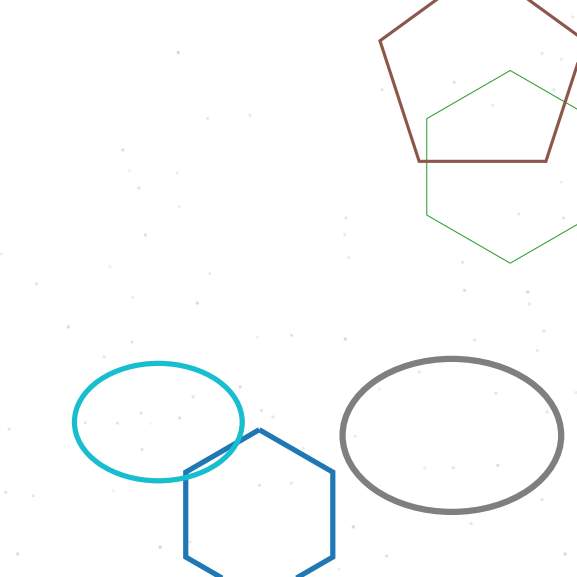[{"shape": "hexagon", "thickness": 2.5, "radius": 0.74, "center": [0.449, 0.108]}, {"shape": "hexagon", "thickness": 0.5, "radius": 0.83, "center": [0.883, 0.71]}, {"shape": "pentagon", "thickness": 1.5, "radius": 0.93, "center": [0.836, 0.871]}, {"shape": "oval", "thickness": 3, "radius": 0.95, "center": [0.782, 0.245]}, {"shape": "oval", "thickness": 2.5, "radius": 0.73, "center": [0.274, 0.268]}]